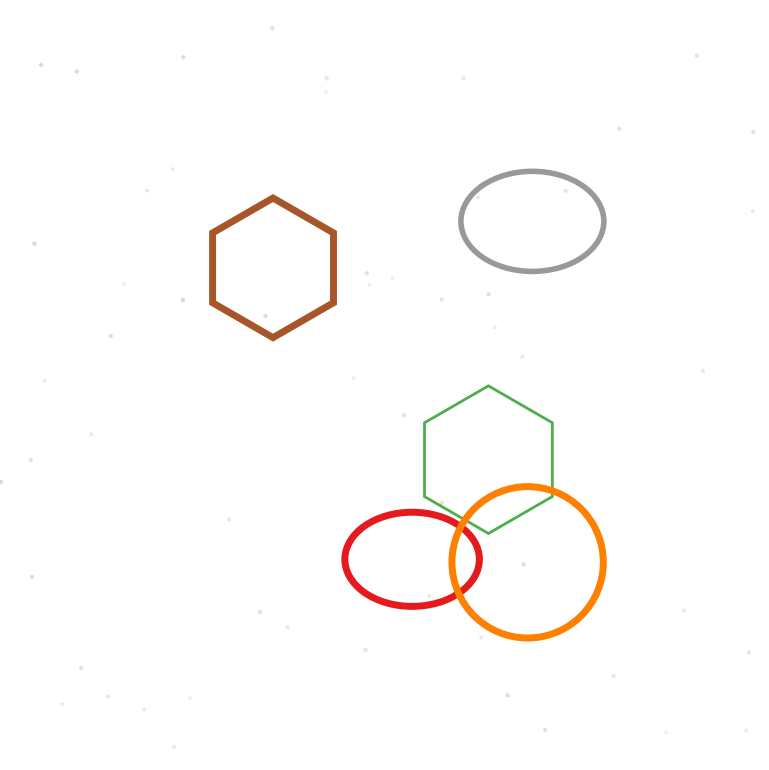[{"shape": "oval", "thickness": 2.5, "radius": 0.44, "center": [0.535, 0.274]}, {"shape": "hexagon", "thickness": 1, "radius": 0.48, "center": [0.634, 0.403]}, {"shape": "circle", "thickness": 2.5, "radius": 0.49, "center": [0.685, 0.27]}, {"shape": "hexagon", "thickness": 2.5, "radius": 0.45, "center": [0.355, 0.652]}, {"shape": "oval", "thickness": 2, "radius": 0.46, "center": [0.691, 0.713]}]